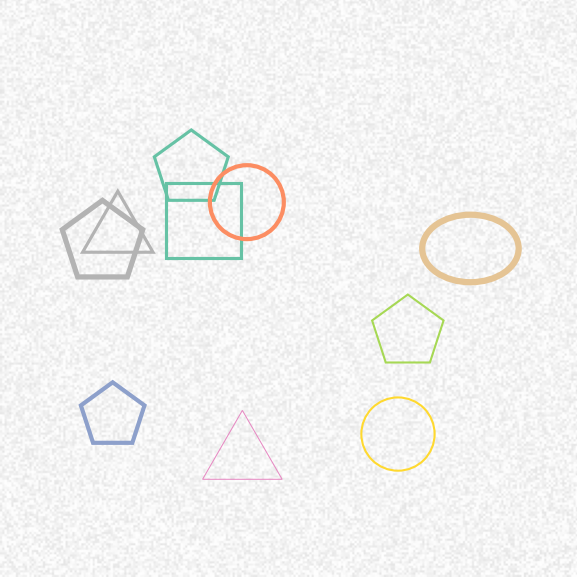[{"shape": "square", "thickness": 1.5, "radius": 0.32, "center": [0.352, 0.617]}, {"shape": "pentagon", "thickness": 1.5, "radius": 0.34, "center": [0.331, 0.707]}, {"shape": "circle", "thickness": 2, "radius": 0.32, "center": [0.427, 0.649]}, {"shape": "pentagon", "thickness": 2, "radius": 0.29, "center": [0.195, 0.279]}, {"shape": "triangle", "thickness": 0.5, "radius": 0.4, "center": [0.42, 0.209]}, {"shape": "pentagon", "thickness": 1, "radius": 0.33, "center": [0.706, 0.424]}, {"shape": "circle", "thickness": 1, "radius": 0.32, "center": [0.689, 0.248]}, {"shape": "oval", "thickness": 3, "radius": 0.42, "center": [0.815, 0.569]}, {"shape": "pentagon", "thickness": 2.5, "radius": 0.37, "center": [0.177, 0.579]}, {"shape": "triangle", "thickness": 1.5, "radius": 0.35, "center": [0.204, 0.598]}]